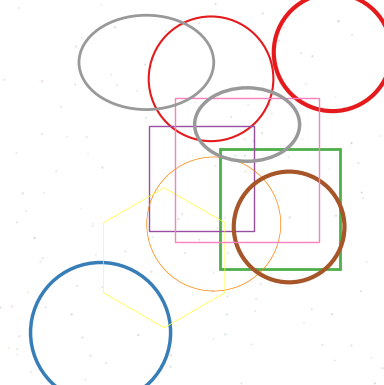[{"shape": "circle", "thickness": 1.5, "radius": 0.81, "center": [0.548, 0.795]}, {"shape": "circle", "thickness": 3, "radius": 0.76, "center": [0.864, 0.864]}, {"shape": "circle", "thickness": 2.5, "radius": 0.91, "center": [0.261, 0.136]}, {"shape": "square", "thickness": 2, "radius": 0.78, "center": [0.727, 0.458]}, {"shape": "square", "thickness": 1, "radius": 0.68, "center": [0.523, 0.536]}, {"shape": "circle", "thickness": 0.5, "radius": 0.87, "center": [0.555, 0.418]}, {"shape": "hexagon", "thickness": 0.5, "radius": 0.91, "center": [0.427, 0.331]}, {"shape": "circle", "thickness": 3, "radius": 0.72, "center": [0.751, 0.41]}, {"shape": "square", "thickness": 1, "radius": 0.93, "center": [0.641, 0.558]}, {"shape": "oval", "thickness": 2, "radius": 0.88, "center": [0.38, 0.838]}, {"shape": "oval", "thickness": 2.5, "radius": 0.68, "center": [0.642, 0.677]}]